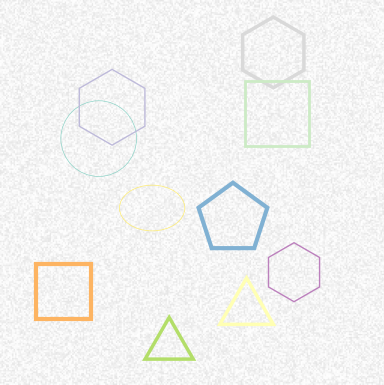[{"shape": "circle", "thickness": 0.5, "radius": 0.49, "center": [0.256, 0.64]}, {"shape": "triangle", "thickness": 2.5, "radius": 0.4, "center": [0.64, 0.198]}, {"shape": "hexagon", "thickness": 1, "radius": 0.49, "center": [0.291, 0.721]}, {"shape": "pentagon", "thickness": 3, "radius": 0.47, "center": [0.605, 0.431]}, {"shape": "square", "thickness": 3, "radius": 0.36, "center": [0.165, 0.243]}, {"shape": "triangle", "thickness": 2.5, "radius": 0.36, "center": [0.439, 0.103]}, {"shape": "hexagon", "thickness": 2.5, "radius": 0.46, "center": [0.71, 0.864]}, {"shape": "hexagon", "thickness": 1, "radius": 0.38, "center": [0.764, 0.293]}, {"shape": "square", "thickness": 2, "radius": 0.42, "center": [0.72, 0.705]}, {"shape": "oval", "thickness": 0.5, "radius": 0.42, "center": [0.395, 0.46]}]